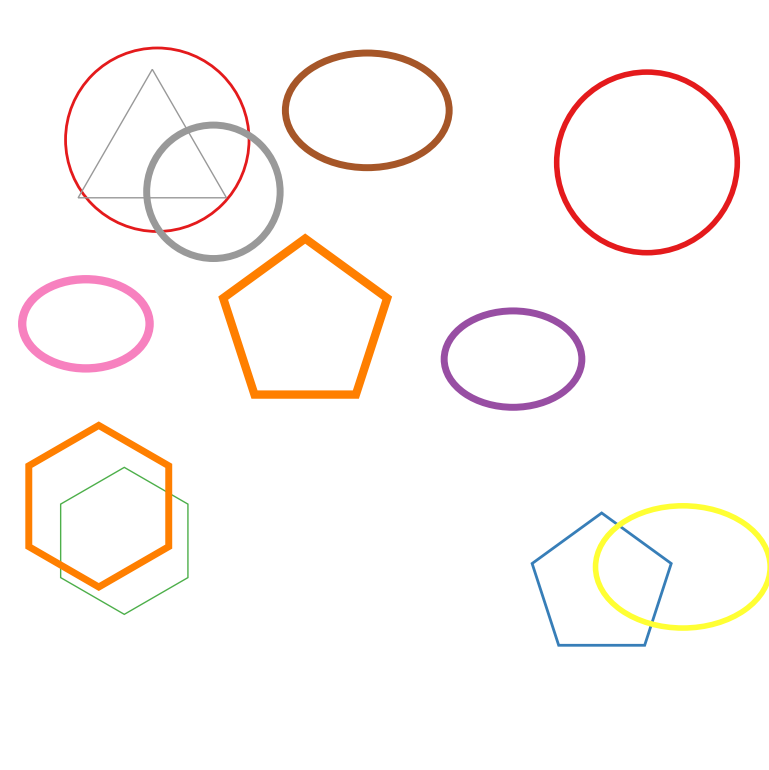[{"shape": "circle", "thickness": 2, "radius": 0.59, "center": [0.84, 0.789]}, {"shape": "circle", "thickness": 1, "radius": 0.6, "center": [0.204, 0.819]}, {"shape": "pentagon", "thickness": 1, "radius": 0.47, "center": [0.781, 0.239]}, {"shape": "hexagon", "thickness": 0.5, "radius": 0.48, "center": [0.161, 0.298]}, {"shape": "oval", "thickness": 2.5, "radius": 0.45, "center": [0.666, 0.534]}, {"shape": "pentagon", "thickness": 3, "radius": 0.56, "center": [0.396, 0.578]}, {"shape": "hexagon", "thickness": 2.5, "radius": 0.52, "center": [0.128, 0.343]}, {"shape": "oval", "thickness": 2, "radius": 0.57, "center": [0.887, 0.264]}, {"shape": "oval", "thickness": 2.5, "radius": 0.53, "center": [0.477, 0.857]}, {"shape": "oval", "thickness": 3, "radius": 0.41, "center": [0.112, 0.579]}, {"shape": "circle", "thickness": 2.5, "radius": 0.43, "center": [0.277, 0.751]}, {"shape": "triangle", "thickness": 0.5, "radius": 0.56, "center": [0.198, 0.799]}]